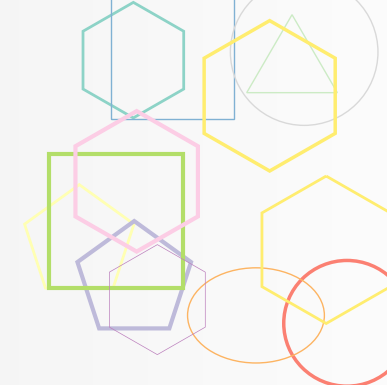[{"shape": "hexagon", "thickness": 2, "radius": 0.75, "center": [0.344, 0.844]}, {"shape": "pentagon", "thickness": 2, "radius": 0.74, "center": [0.205, 0.372]}, {"shape": "pentagon", "thickness": 3, "radius": 0.77, "center": [0.346, 0.272]}, {"shape": "circle", "thickness": 2.5, "radius": 0.82, "center": [0.896, 0.16]}, {"shape": "square", "thickness": 1, "radius": 0.79, "center": [0.445, 0.849]}, {"shape": "oval", "thickness": 1, "radius": 0.88, "center": [0.661, 0.181]}, {"shape": "square", "thickness": 3, "radius": 0.87, "center": [0.299, 0.426]}, {"shape": "hexagon", "thickness": 3, "radius": 0.91, "center": [0.353, 0.529]}, {"shape": "circle", "thickness": 1, "radius": 0.95, "center": [0.785, 0.865]}, {"shape": "hexagon", "thickness": 0.5, "radius": 0.71, "center": [0.406, 0.222]}, {"shape": "triangle", "thickness": 1, "radius": 0.68, "center": [0.754, 0.827]}, {"shape": "hexagon", "thickness": 2, "radius": 0.96, "center": [0.842, 0.351]}, {"shape": "hexagon", "thickness": 2.5, "radius": 0.98, "center": [0.696, 0.751]}]